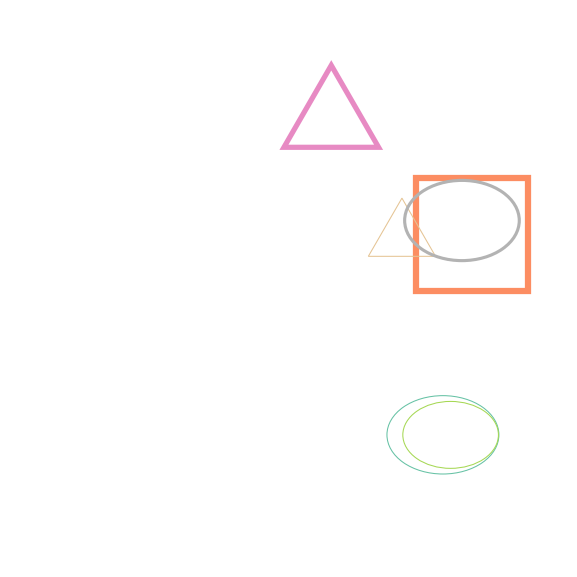[{"shape": "oval", "thickness": 0.5, "radius": 0.48, "center": [0.767, 0.246]}, {"shape": "square", "thickness": 3, "radius": 0.49, "center": [0.818, 0.593]}, {"shape": "triangle", "thickness": 2.5, "radius": 0.47, "center": [0.574, 0.791]}, {"shape": "oval", "thickness": 0.5, "radius": 0.41, "center": [0.78, 0.246]}, {"shape": "triangle", "thickness": 0.5, "radius": 0.34, "center": [0.696, 0.589]}, {"shape": "oval", "thickness": 1.5, "radius": 0.5, "center": [0.8, 0.617]}]